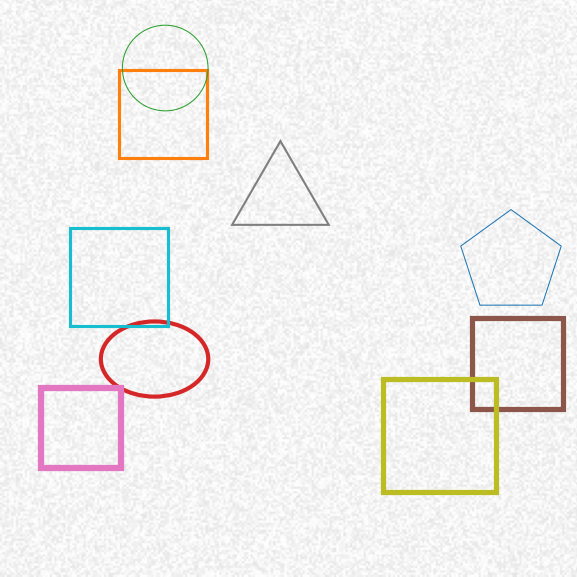[{"shape": "pentagon", "thickness": 0.5, "radius": 0.46, "center": [0.885, 0.545]}, {"shape": "square", "thickness": 1.5, "radius": 0.38, "center": [0.282, 0.802]}, {"shape": "circle", "thickness": 0.5, "radius": 0.37, "center": [0.286, 0.881]}, {"shape": "oval", "thickness": 2, "radius": 0.46, "center": [0.268, 0.377]}, {"shape": "square", "thickness": 2.5, "radius": 0.39, "center": [0.896, 0.37]}, {"shape": "square", "thickness": 3, "radius": 0.35, "center": [0.14, 0.257]}, {"shape": "triangle", "thickness": 1, "radius": 0.48, "center": [0.486, 0.658]}, {"shape": "square", "thickness": 2.5, "radius": 0.49, "center": [0.761, 0.245]}, {"shape": "square", "thickness": 1.5, "radius": 0.43, "center": [0.206, 0.52]}]